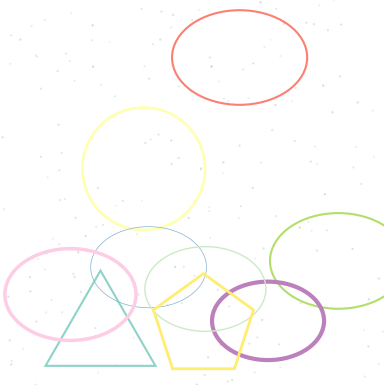[{"shape": "triangle", "thickness": 1.5, "radius": 0.82, "center": [0.261, 0.132]}, {"shape": "circle", "thickness": 2, "radius": 0.8, "center": [0.373, 0.562]}, {"shape": "oval", "thickness": 1.5, "radius": 0.88, "center": [0.622, 0.851]}, {"shape": "oval", "thickness": 0.5, "radius": 0.75, "center": [0.386, 0.306]}, {"shape": "oval", "thickness": 1.5, "radius": 0.89, "center": [0.879, 0.322]}, {"shape": "oval", "thickness": 2.5, "radius": 0.85, "center": [0.183, 0.235]}, {"shape": "oval", "thickness": 3, "radius": 0.73, "center": [0.696, 0.167]}, {"shape": "oval", "thickness": 1, "radius": 0.79, "center": [0.533, 0.249]}, {"shape": "pentagon", "thickness": 2, "radius": 0.68, "center": [0.529, 0.153]}]